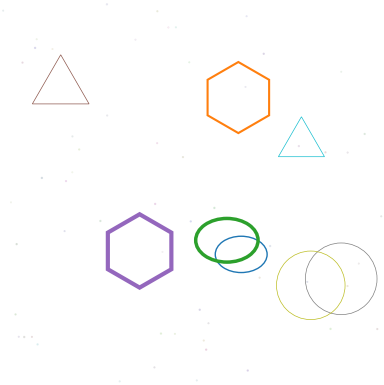[{"shape": "oval", "thickness": 1, "radius": 0.34, "center": [0.626, 0.339]}, {"shape": "hexagon", "thickness": 1.5, "radius": 0.46, "center": [0.619, 0.747]}, {"shape": "oval", "thickness": 2.5, "radius": 0.4, "center": [0.589, 0.376]}, {"shape": "hexagon", "thickness": 3, "radius": 0.48, "center": [0.363, 0.348]}, {"shape": "triangle", "thickness": 0.5, "radius": 0.43, "center": [0.158, 0.773]}, {"shape": "circle", "thickness": 0.5, "radius": 0.47, "center": [0.886, 0.276]}, {"shape": "circle", "thickness": 0.5, "radius": 0.45, "center": [0.807, 0.259]}, {"shape": "triangle", "thickness": 0.5, "radius": 0.35, "center": [0.783, 0.628]}]